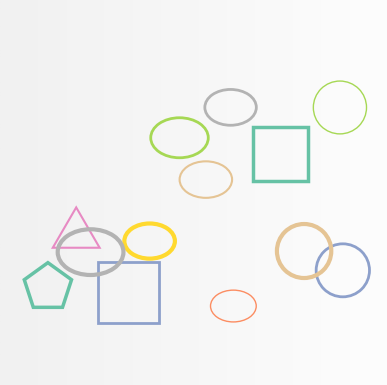[{"shape": "pentagon", "thickness": 2.5, "radius": 0.32, "center": [0.124, 0.254]}, {"shape": "square", "thickness": 2.5, "radius": 0.35, "center": [0.725, 0.6]}, {"shape": "oval", "thickness": 1, "radius": 0.29, "center": [0.602, 0.205]}, {"shape": "square", "thickness": 2, "radius": 0.4, "center": [0.332, 0.241]}, {"shape": "circle", "thickness": 2, "radius": 0.34, "center": [0.885, 0.298]}, {"shape": "triangle", "thickness": 1.5, "radius": 0.35, "center": [0.197, 0.391]}, {"shape": "circle", "thickness": 1, "radius": 0.34, "center": [0.877, 0.721]}, {"shape": "oval", "thickness": 2, "radius": 0.37, "center": [0.463, 0.642]}, {"shape": "oval", "thickness": 3, "radius": 0.33, "center": [0.386, 0.374]}, {"shape": "circle", "thickness": 3, "radius": 0.35, "center": [0.785, 0.348]}, {"shape": "oval", "thickness": 1.5, "radius": 0.34, "center": [0.531, 0.534]}, {"shape": "oval", "thickness": 3, "radius": 0.42, "center": [0.234, 0.345]}, {"shape": "oval", "thickness": 2, "radius": 0.33, "center": [0.595, 0.721]}]